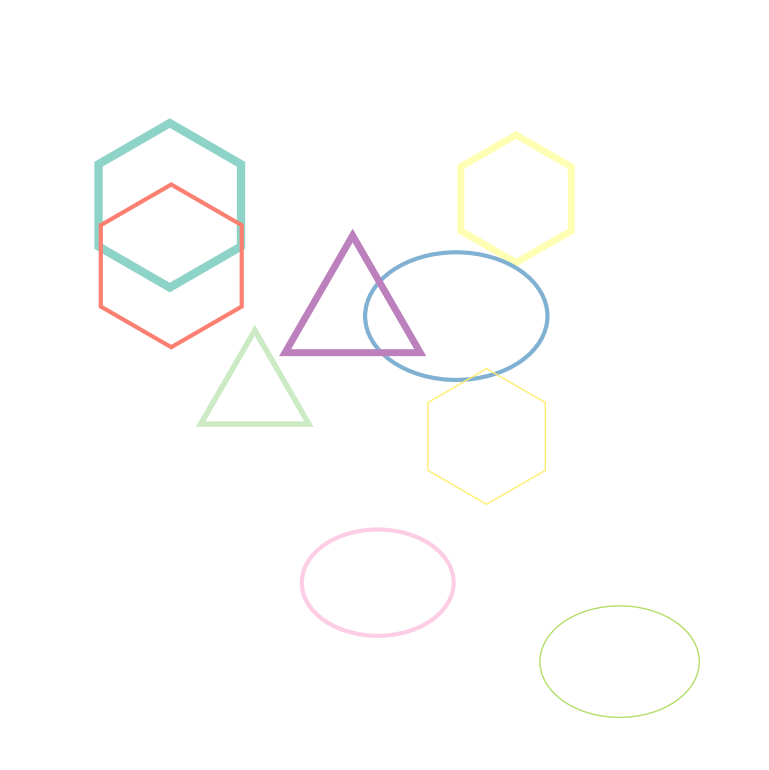[{"shape": "hexagon", "thickness": 3, "radius": 0.53, "center": [0.22, 0.733]}, {"shape": "hexagon", "thickness": 2.5, "radius": 0.41, "center": [0.67, 0.742]}, {"shape": "hexagon", "thickness": 1.5, "radius": 0.53, "center": [0.222, 0.655]}, {"shape": "oval", "thickness": 1.5, "radius": 0.59, "center": [0.593, 0.589]}, {"shape": "oval", "thickness": 0.5, "radius": 0.52, "center": [0.805, 0.141]}, {"shape": "oval", "thickness": 1.5, "radius": 0.49, "center": [0.491, 0.243]}, {"shape": "triangle", "thickness": 2.5, "radius": 0.51, "center": [0.458, 0.593]}, {"shape": "triangle", "thickness": 2, "radius": 0.41, "center": [0.331, 0.49]}, {"shape": "hexagon", "thickness": 0.5, "radius": 0.44, "center": [0.632, 0.433]}]